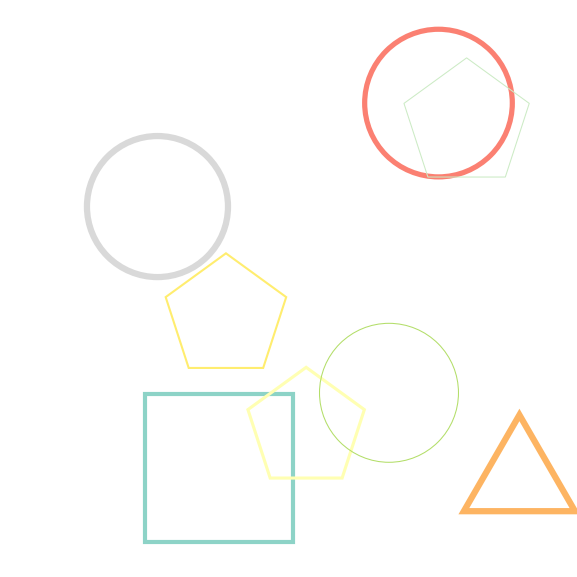[{"shape": "square", "thickness": 2, "radius": 0.64, "center": [0.38, 0.188]}, {"shape": "pentagon", "thickness": 1.5, "radius": 0.53, "center": [0.53, 0.257]}, {"shape": "circle", "thickness": 2.5, "radius": 0.64, "center": [0.759, 0.821]}, {"shape": "triangle", "thickness": 3, "radius": 0.56, "center": [0.899, 0.17]}, {"shape": "circle", "thickness": 0.5, "radius": 0.6, "center": [0.674, 0.319]}, {"shape": "circle", "thickness": 3, "radius": 0.61, "center": [0.273, 0.641]}, {"shape": "pentagon", "thickness": 0.5, "radius": 0.57, "center": [0.808, 0.785]}, {"shape": "pentagon", "thickness": 1, "radius": 0.55, "center": [0.391, 0.451]}]